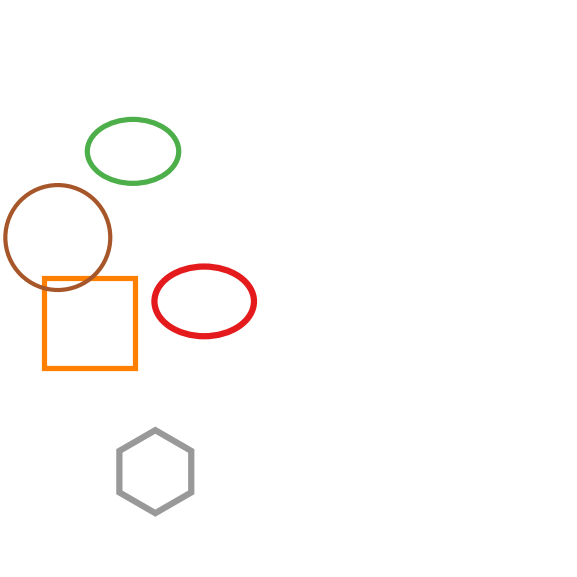[{"shape": "oval", "thickness": 3, "radius": 0.43, "center": [0.354, 0.477]}, {"shape": "oval", "thickness": 2.5, "radius": 0.4, "center": [0.23, 0.737]}, {"shape": "square", "thickness": 2.5, "radius": 0.39, "center": [0.155, 0.44]}, {"shape": "circle", "thickness": 2, "radius": 0.45, "center": [0.1, 0.588]}, {"shape": "hexagon", "thickness": 3, "radius": 0.36, "center": [0.269, 0.182]}]